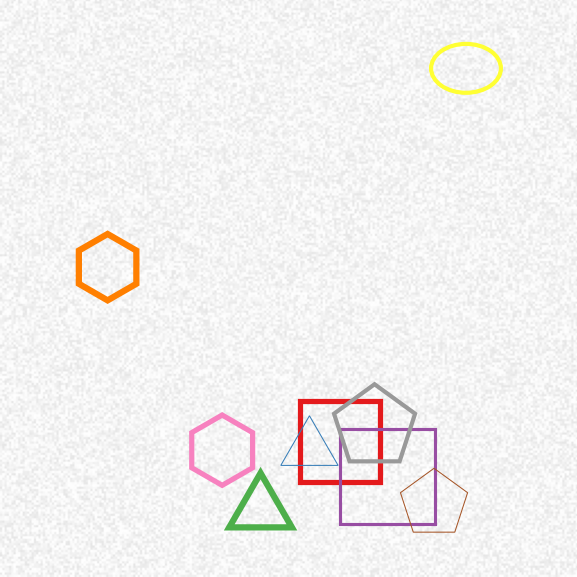[{"shape": "square", "thickness": 2.5, "radius": 0.35, "center": [0.589, 0.235]}, {"shape": "triangle", "thickness": 0.5, "radius": 0.29, "center": [0.536, 0.222]}, {"shape": "triangle", "thickness": 3, "radius": 0.31, "center": [0.451, 0.117]}, {"shape": "square", "thickness": 1.5, "radius": 0.41, "center": [0.67, 0.174]}, {"shape": "hexagon", "thickness": 3, "radius": 0.29, "center": [0.186, 0.536]}, {"shape": "oval", "thickness": 2, "radius": 0.3, "center": [0.807, 0.881]}, {"shape": "pentagon", "thickness": 0.5, "radius": 0.31, "center": [0.752, 0.127]}, {"shape": "hexagon", "thickness": 2.5, "radius": 0.3, "center": [0.385, 0.22]}, {"shape": "pentagon", "thickness": 2, "radius": 0.37, "center": [0.649, 0.26]}]